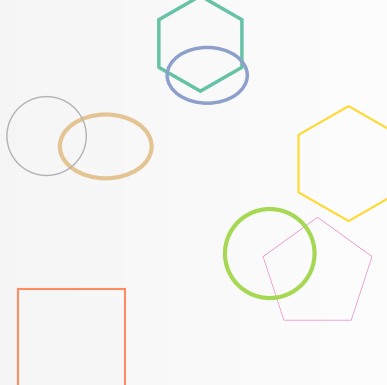[{"shape": "hexagon", "thickness": 2.5, "radius": 0.62, "center": [0.517, 0.887]}, {"shape": "square", "thickness": 1.5, "radius": 0.69, "center": [0.184, 0.112]}, {"shape": "oval", "thickness": 2.5, "radius": 0.52, "center": [0.535, 0.804]}, {"shape": "pentagon", "thickness": 0.5, "radius": 0.74, "center": [0.82, 0.288]}, {"shape": "circle", "thickness": 3, "radius": 0.58, "center": [0.696, 0.341]}, {"shape": "hexagon", "thickness": 1.5, "radius": 0.75, "center": [0.9, 0.575]}, {"shape": "oval", "thickness": 3, "radius": 0.59, "center": [0.273, 0.62]}, {"shape": "circle", "thickness": 1, "radius": 0.51, "center": [0.12, 0.647]}]